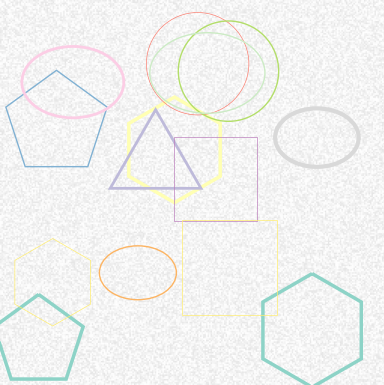[{"shape": "pentagon", "thickness": 2.5, "radius": 0.61, "center": [0.1, 0.114]}, {"shape": "hexagon", "thickness": 2.5, "radius": 0.74, "center": [0.811, 0.142]}, {"shape": "hexagon", "thickness": 2.5, "radius": 0.69, "center": [0.453, 0.611]}, {"shape": "triangle", "thickness": 2, "radius": 0.68, "center": [0.404, 0.579]}, {"shape": "circle", "thickness": 0.5, "radius": 0.67, "center": [0.513, 0.835]}, {"shape": "pentagon", "thickness": 1, "radius": 0.69, "center": [0.147, 0.679]}, {"shape": "oval", "thickness": 1, "radius": 0.5, "center": [0.358, 0.291]}, {"shape": "circle", "thickness": 1, "radius": 0.65, "center": [0.593, 0.815]}, {"shape": "oval", "thickness": 2, "radius": 0.66, "center": [0.189, 0.787]}, {"shape": "oval", "thickness": 3, "radius": 0.54, "center": [0.823, 0.643]}, {"shape": "square", "thickness": 0.5, "radius": 0.54, "center": [0.561, 0.535]}, {"shape": "oval", "thickness": 1, "radius": 0.75, "center": [0.539, 0.81]}, {"shape": "hexagon", "thickness": 0.5, "radius": 0.57, "center": [0.137, 0.267]}, {"shape": "square", "thickness": 0.5, "radius": 0.62, "center": [0.595, 0.305]}]